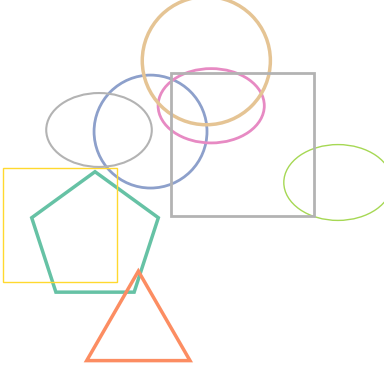[{"shape": "pentagon", "thickness": 2.5, "radius": 0.86, "center": [0.247, 0.381]}, {"shape": "triangle", "thickness": 2.5, "radius": 0.77, "center": [0.359, 0.141]}, {"shape": "circle", "thickness": 2, "radius": 0.73, "center": [0.391, 0.658]}, {"shape": "oval", "thickness": 2, "radius": 0.69, "center": [0.549, 0.725]}, {"shape": "oval", "thickness": 1, "radius": 0.7, "center": [0.878, 0.526]}, {"shape": "square", "thickness": 1, "radius": 0.74, "center": [0.156, 0.416]}, {"shape": "circle", "thickness": 2.5, "radius": 0.83, "center": [0.536, 0.842]}, {"shape": "square", "thickness": 2, "radius": 0.93, "center": [0.631, 0.626]}, {"shape": "oval", "thickness": 1.5, "radius": 0.69, "center": [0.257, 0.662]}]